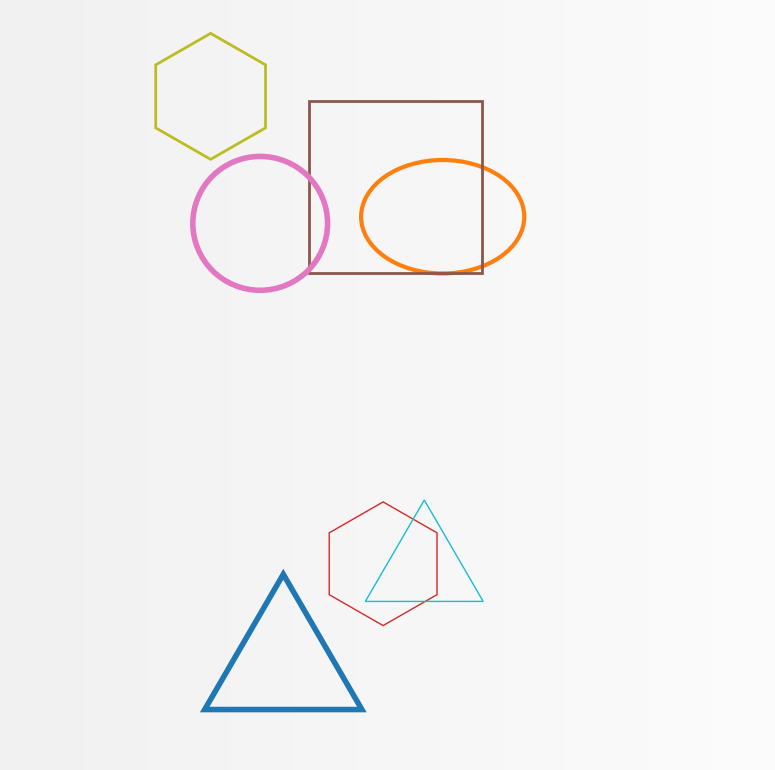[{"shape": "triangle", "thickness": 2, "radius": 0.59, "center": [0.366, 0.137]}, {"shape": "oval", "thickness": 1.5, "radius": 0.53, "center": [0.571, 0.719]}, {"shape": "hexagon", "thickness": 0.5, "radius": 0.4, "center": [0.494, 0.268]}, {"shape": "square", "thickness": 1, "radius": 0.56, "center": [0.511, 0.757]}, {"shape": "circle", "thickness": 2, "radius": 0.43, "center": [0.336, 0.71]}, {"shape": "hexagon", "thickness": 1, "radius": 0.41, "center": [0.272, 0.875]}, {"shape": "triangle", "thickness": 0.5, "radius": 0.44, "center": [0.547, 0.263]}]